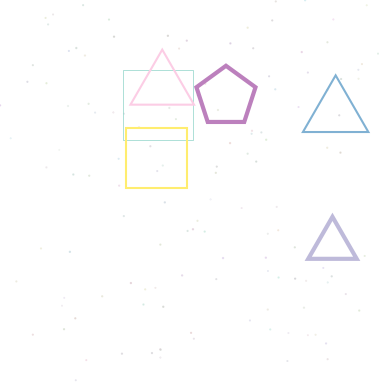[{"shape": "square", "thickness": 0.5, "radius": 0.45, "center": [0.411, 0.728]}, {"shape": "triangle", "thickness": 3, "radius": 0.36, "center": [0.864, 0.364]}, {"shape": "triangle", "thickness": 1.5, "radius": 0.49, "center": [0.872, 0.706]}, {"shape": "triangle", "thickness": 1.5, "radius": 0.48, "center": [0.421, 0.776]}, {"shape": "pentagon", "thickness": 3, "radius": 0.4, "center": [0.587, 0.748]}, {"shape": "square", "thickness": 1.5, "radius": 0.39, "center": [0.406, 0.589]}]